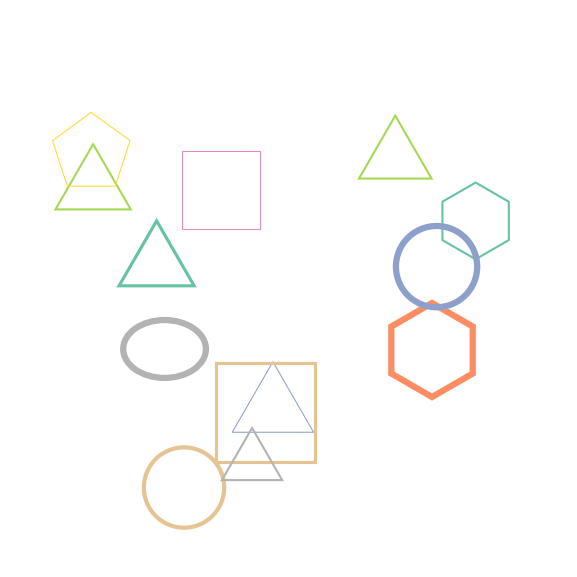[{"shape": "triangle", "thickness": 1.5, "radius": 0.38, "center": [0.271, 0.542]}, {"shape": "hexagon", "thickness": 1, "radius": 0.33, "center": [0.824, 0.617]}, {"shape": "hexagon", "thickness": 3, "radius": 0.41, "center": [0.748, 0.393]}, {"shape": "triangle", "thickness": 0.5, "radius": 0.41, "center": [0.473, 0.291]}, {"shape": "circle", "thickness": 3, "radius": 0.35, "center": [0.756, 0.537]}, {"shape": "square", "thickness": 0.5, "radius": 0.34, "center": [0.383, 0.67]}, {"shape": "triangle", "thickness": 1, "radius": 0.36, "center": [0.684, 0.726]}, {"shape": "triangle", "thickness": 1, "radius": 0.38, "center": [0.161, 0.674]}, {"shape": "pentagon", "thickness": 0.5, "radius": 0.35, "center": [0.158, 0.734]}, {"shape": "circle", "thickness": 2, "radius": 0.35, "center": [0.319, 0.155]}, {"shape": "square", "thickness": 1.5, "radius": 0.43, "center": [0.459, 0.285]}, {"shape": "oval", "thickness": 3, "radius": 0.36, "center": [0.285, 0.395]}, {"shape": "triangle", "thickness": 1, "radius": 0.3, "center": [0.436, 0.198]}]